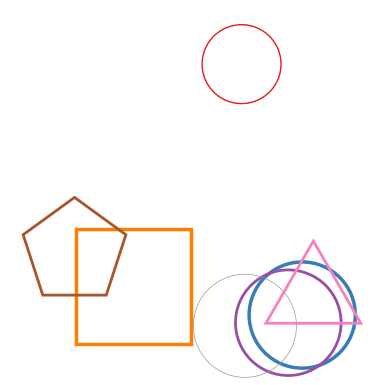[{"shape": "circle", "thickness": 1, "radius": 0.51, "center": [0.627, 0.833]}, {"shape": "circle", "thickness": 2.5, "radius": 0.69, "center": [0.785, 0.182]}, {"shape": "circle", "thickness": 2, "radius": 0.69, "center": [0.749, 0.162]}, {"shape": "square", "thickness": 2.5, "radius": 0.74, "center": [0.347, 0.256]}, {"shape": "pentagon", "thickness": 2, "radius": 0.7, "center": [0.194, 0.347]}, {"shape": "triangle", "thickness": 2, "radius": 0.71, "center": [0.814, 0.232]}, {"shape": "circle", "thickness": 0.5, "radius": 0.67, "center": [0.636, 0.154]}]